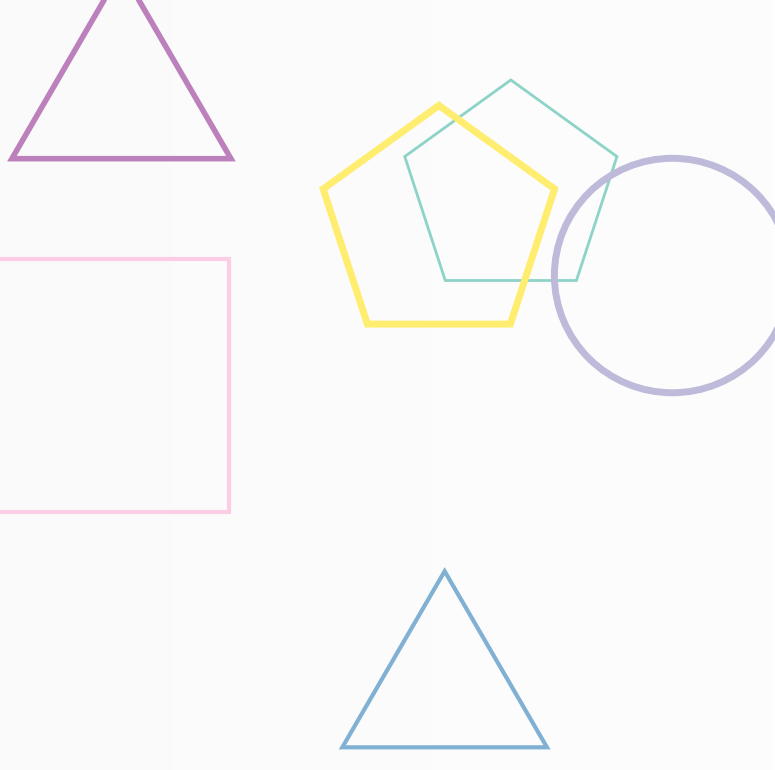[{"shape": "pentagon", "thickness": 1, "radius": 0.72, "center": [0.659, 0.752]}, {"shape": "circle", "thickness": 2.5, "radius": 0.76, "center": [0.868, 0.642]}, {"shape": "triangle", "thickness": 1.5, "radius": 0.76, "center": [0.574, 0.106]}, {"shape": "square", "thickness": 1.5, "radius": 0.82, "center": [0.131, 0.499]}, {"shape": "triangle", "thickness": 2, "radius": 0.82, "center": [0.157, 0.876]}, {"shape": "pentagon", "thickness": 2.5, "radius": 0.78, "center": [0.566, 0.706]}]